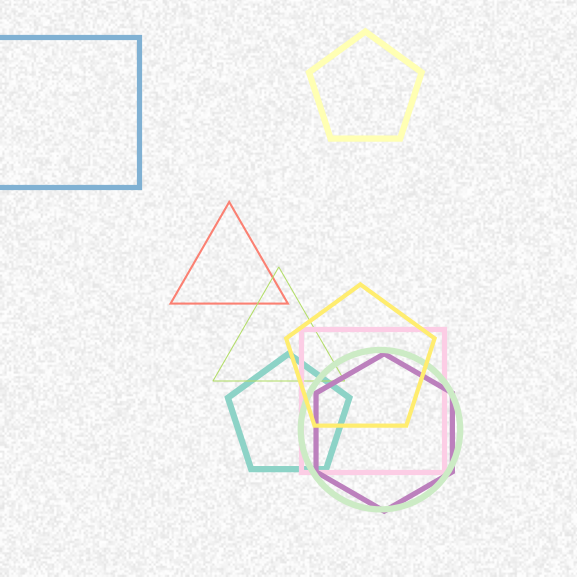[{"shape": "pentagon", "thickness": 3, "radius": 0.55, "center": [0.5, 0.276]}, {"shape": "pentagon", "thickness": 3, "radius": 0.51, "center": [0.633, 0.842]}, {"shape": "triangle", "thickness": 1, "radius": 0.59, "center": [0.397, 0.532]}, {"shape": "square", "thickness": 2.5, "radius": 0.65, "center": [0.111, 0.805]}, {"shape": "triangle", "thickness": 0.5, "radius": 0.66, "center": [0.483, 0.405]}, {"shape": "square", "thickness": 2.5, "radius": 0.62, "center": [0.646, 0.306]}, {"shape": "hexagon", "thickness": 2.5, "radius": 0.68, "center": [0.665, 0.25]}, {"shape": "circle", "thickness": 3, "radius": 0.69, "center": [0.659, 0.255]}, {"shape": "pentagon", "thickness": 2, "radius": 0.68, "center": [0.624, 0.371]}]